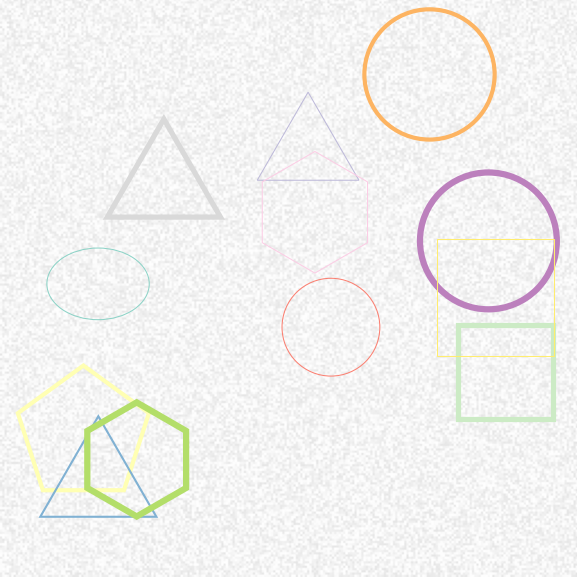[{"shape": "oval", "thickness": 0.5, "radius": 0.44, "center": [0.17, 0.508]}, {"shape": "pentagon", "thickness": 2, "radius": 0.6, "center": [0.144, 0.247]}, {"shape": "triangle", "thickness": 0.5, "radius": 0.51, "center": [0.533, 0.738]}, {"shape": "circle", "thickness": 0.5, "radius": 0.42, "center": [0.573, 0.433]}, {"shape": "triangle", "thickness": 1, "radius": 0.58, "center": [0.17, 0.162]}, {"shape": "circle", "thickness": 2, "radius": 0.56, "center": [0.744, 0.87]}, {"shape": "hexagon", "thickness": 3, "radius": 0.49, "center": [0.237, 0.204]}, {"shape": "hexagon", "thickness": 0.5, "radius": 0.53, "center": [0.545, 0.632]}, {"shape": "triangle", "thickness": 2.5, "radius": 0.57, "center": [0.284, 0.68]}, {"shape": "circle", "thickness": 3, "radius": 0.59, "center": [0.846, 0.582]}, {"shape": "square", "thickness": 2.5, "radius": 0.41, "center": [0.875, 0.355]}, {"shape": "square", "thickness": 0.5, "radius": 0.51, "center": [0.858, 0.483]}]